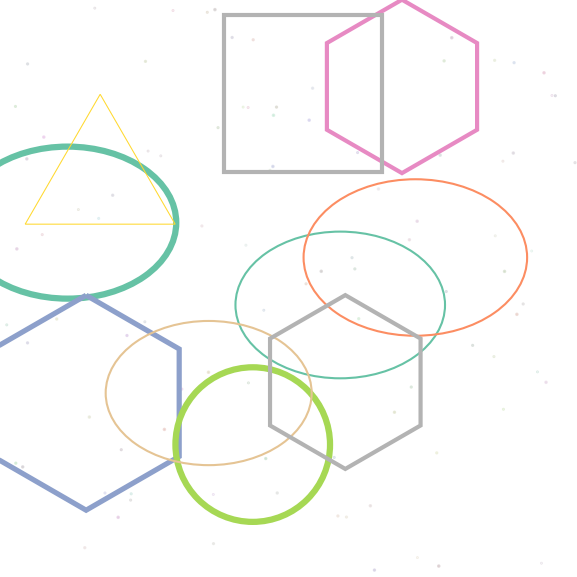[{"shape": "oval", "thickness": 3, "radius": 0.94, "center": [0.117, 0.614]}, {"shape": "oval", "thickness": 1, "radius": 0.91, "center": [0.589, 0.471]}, {"shape": "oval", "thickness": 1, "radius": 0.97, "center": [0.719, 0.553]}, {"shape": "hexagon", "thickness": 2.5, "radius": 0.93, "center": [0.149, 0.302]}, {"shape": "hexagon", "thickness": 2, "radius": 0.75, "center": [0.696, 0.85]}, {"shape": "circle", "thickness": 3, "radius": 0.67, "center": [0.438, 0.229]}, {"shape": "triangle", "thickness": 0.5, "radius": 0.75, "center": [0.173, 0.686]}, {"shape": "oval", "thickness": 1, "radius": 0.89, "center": [0.361, 0.319]}, {"shape": "square", "thickness": 2, "radius": 0.68, "center": [0.525, 0.837]}, {"shape": "hexagon", "thickness": 2, "radius": 0.75, "center": [0.598, 0.338]}]